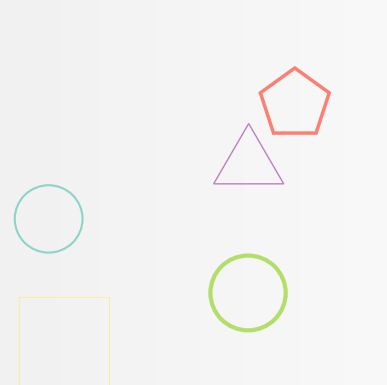[{"shape": "circle", "thickness": 1.5, "radius": 0.44, "center": [0.126, 0.431]}, {"shape": "pentagon", "thickness": 2.5, "radius": 0.47, "center": [0.761, 0.73]}, {"shape": "circle", "thickness": 3, "radius": 0.49, "center": [0.64, 0.239]}, {"shape": "triangle", "thickness": 1, "radius": 0.52, "center": [0.642, 0.575]}, {"shape": "square", "thickness": 0.5, "radius": 0.58, "center": [0.166, 0.113]}]